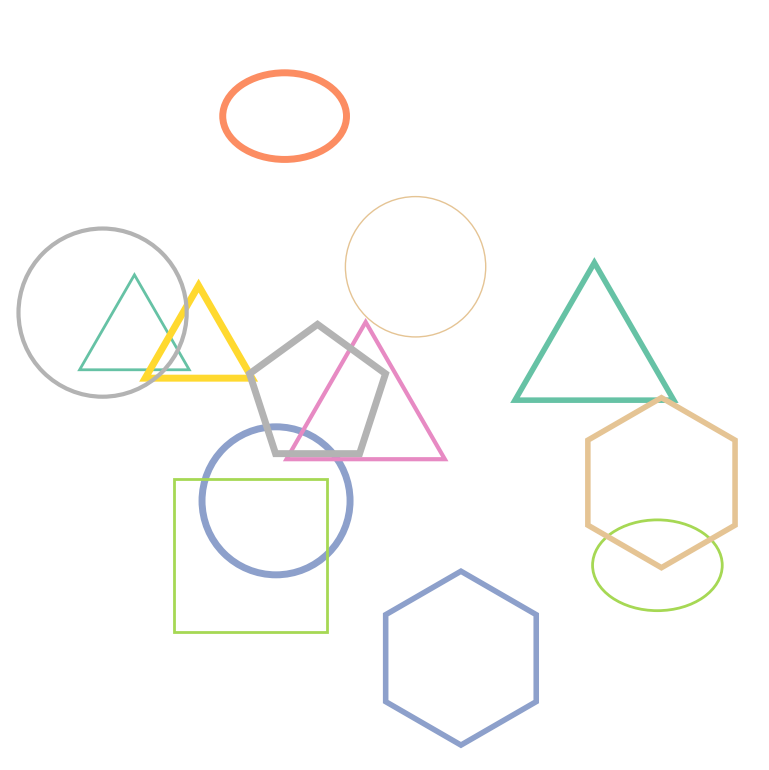[{"shape": "triangle", "thickness": 1, "radius": 0.41, "center": [0.175, 0.561]}, {"shape": "triangle", "thickness": 2, "radius": 0.6, "center": [0.772, 0.54]}, {"shape": "oval", "thickness": 2.5, "radius": 0.4, "center": [0.37, 0.849]}, {"shape": "hexagon", "thickness": 2, "radius": 0.56, "center": [0.599, 0.145]}, {"shape": "circle", "thickness": 2.5, "radius": 0.48, "center": [0.358, 0.35]}, {"shape": "triangle", "thickness": 1.5, "radius": 0.59, "center": [0.475, 0.463]}, {"shape": "oval", "thickness": 1, "radius": 0.42, "center": [0.854, 0.266]}, {"shape": "square", "thickness": 1, "radius": 0.5, "center": [0.326, 0.278]}, {"shape": "triangle", "thickness": 2.5, "radius": 0.4, "center": [0.258, 0.549]}, {"shape": "circle", "thickness": 0.5, "radius": 0.46, "center": [0.54, 0.654]}, {"shape": "hexagon", "thickness": 2, "radius": 0.55, "center": [0.859, 0.373]}, {"shape": "circle", "thickness": 1.5, "radius": 0.55, "center": [0.133, 0.594]}, {"shape": "pentagon", "thickness": 2.5, "radius": 0.46, "center": [0.412, 0.486]}]